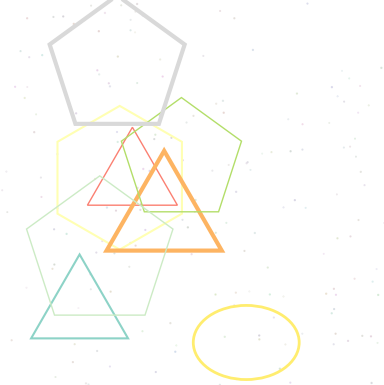[{"shape": "triangle", "thickness": 1.5, "radius": 0.73, "center": [0.207, 0.194]}, {"shape": "hexagon", "thickness": 1.5, "radius": 0.93, "center": [0.311, 0.538]}, {"shape": "triangle", "thickness": 1, "radius": 0.67, "center": [0.344, 0.534]}, {"shape": "triangle", "thickness": 3, "radius": 0.86, "center": [0.426, 0.435]}, {"shape": "pentagon", "thickness": 1, "radius": 0.82, "center": [0.471, 0.583]}, {"shape": "pentagon", "thickness": 3, "radius": 0.92, "center": [0.304, 0.827]}, {"shape": "pentagon", "thickness": 1, "radius": 1.0, "center": [0.259, 0.343]}, {"shape": "oval", "thickness": 2, "radius": 0.69, "center": [0.64, 0.11]}]